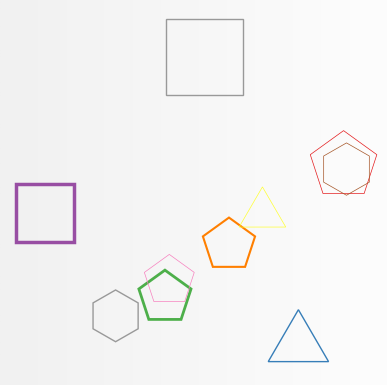[{"shape": "pentagon", "thickness": 0.5, "radius": 0.45, "center": [0.887, 0.57]}, {"shape": "triangle", "thickness": 1, "radius": 0.45, "center": [0.77, 0.106]}, {"shape": "pentagon", "thickness": 2, "radius": 0.35, "center": [0.426, 0.228]}, {"shape": "square", "thickness": 2.5, "radius": 0.38, "center": [0.117, 0.446]}, {"shape": "pentagon", "thickness": 1.5, "radius": 0.35, "center": [0.591, 0.364]}, {"shape": "triangle", "thickness": 0.5, "radius": 0.35, "center": [0.677, 0.445]}, {"shape": "hexagon", "thickness": 0.5, "radius": 0.34, "center": [0.894, 0.561]}, {"shape": "pentagon", "thickness": 0.5, "radius": 0.34, "center": [0.437, 0.272]}, {"shape": "hexagon", "thickness": 1, "radius": 0.34, "center": [0.298, 0.18]}, {"shape": "square", "thickness": 1, "radius": 0.49, "center": [0.528, 0.851]}]